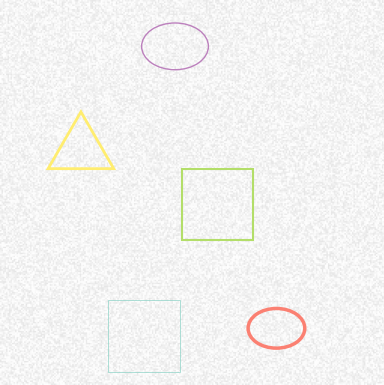[{"shape": "square", "thickness": 0.5, "radius": 0.47, "center": [0.374, 0.128]}, {"shape": "oval", "thickness": 2.5, "radius": 0.37, "center": [0.718, 0.147]}, {"shape": "square", "thickness": 1.5, "radius": 0.46, "center": [0.564, 0.469]}, {"shape": "oval", "thickness": 1, "radius": 0.43, "center": [0.455, 0.88]}, {"shape": "triangle", "thickness": 2, "radius": 0.49, "center": [0.21, 0.611]}]